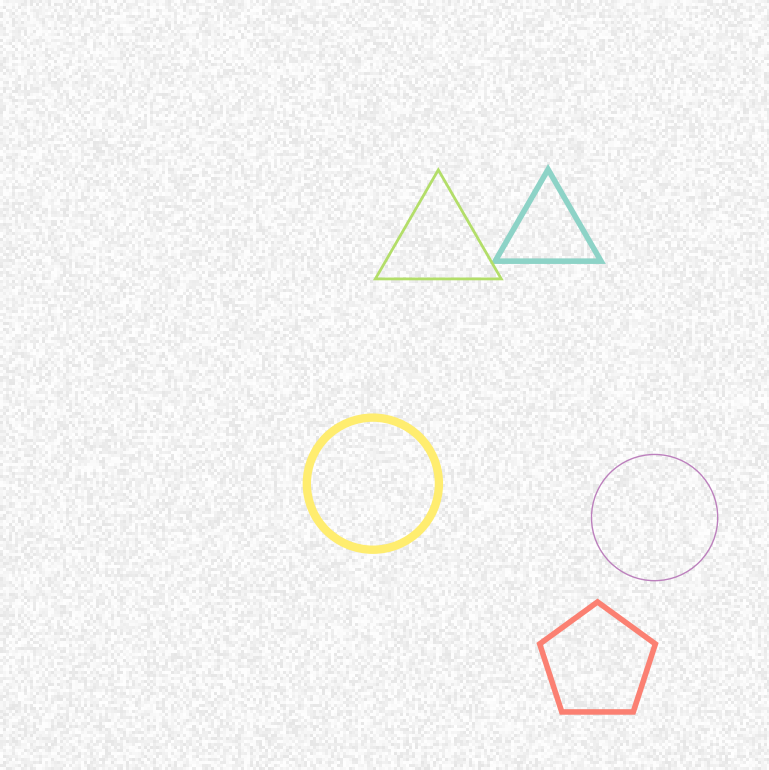[{"shape": "triangle", "thickness": 2, "radius": 0.4, "center": [0.712, 0.701]}, {"shape": "pentagon", "thickness": 2, "radius": 0.39, "center": [0.776, 0.139]}, {"shape": "triangle", "thickness": 1, "radius": 0.47, "center": [0.569, 0.685]}, {"shape": "circle", "thickness": 0.5, "radius": 0.41, "center": [0.85, 0.328]}, {"shape": "circle", "thickness": 3, "radius": 0.43, "center": [0.484, 0.372]}]